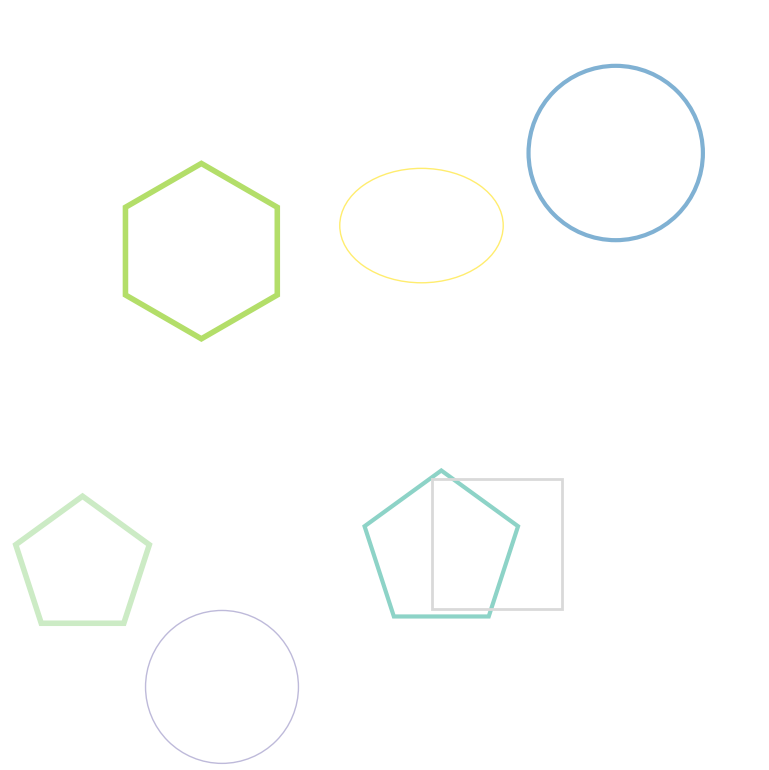[{"shape": "pentagon", "thickness": 1.5, "radius": 0.52, "center": [0.573, 0.284]}, {"shape": "circle", "thickness": 0.5, "radius": 0.5, "center": [0.288, 0.108]}, {"shape": "circle", "thickness": 1.5, "radius": 0.57, "center": [0.8, 0.801]}, {"shape": "hexagon", "thickness": 2, "radius": 0.57, "center": [0.262, 0.674]}, {"shape": "square", "thickness": 1, "radius": 0.42, "center": [0.646, 0.293]}, {"shape": "pentagon", "thickness": 2, "radius": 0.46, "center": [0.107, 0.264]}, {"shape": "oval", "thickness": 0.5, "radius": 0.53, "center": [0.547, 0.707]}]